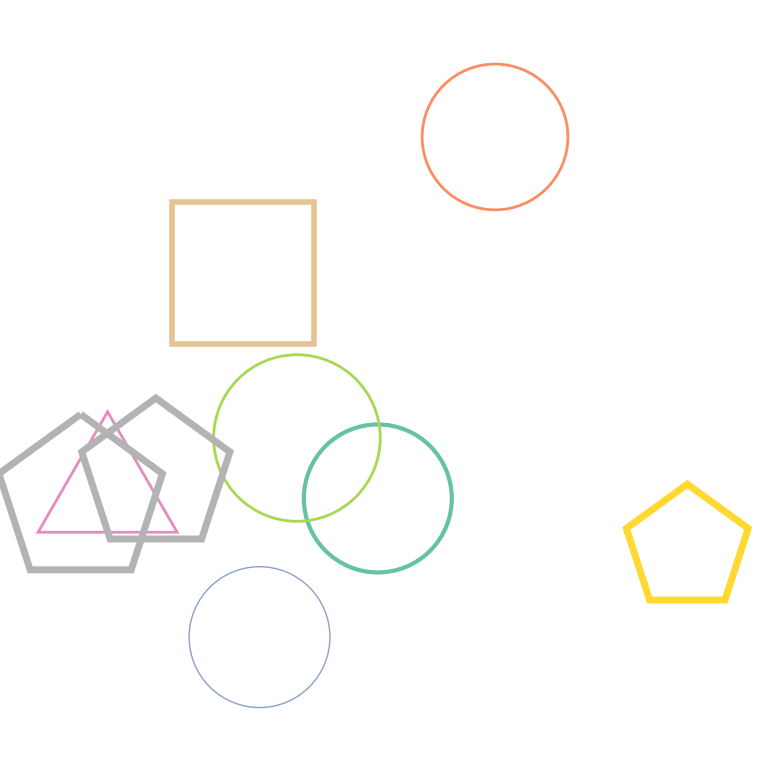[{"shape": "circle", "thickness": 1.5, "radius": 0.48, "center": [0.491, 0.353]}, {"shape": "circle", "thickness": 1, "radius": 0.47, "center": [0.643, 0.822]}, {"shape": "circle", "thickness": 0.5, "radius": 0.46, "center": [0.337, 0.173]}, {"shape": "triangle", "thickness": 1, "radius": 0.52, "center": [0.14, 0.361]}, {"shape": "circle", "thickness": 1, "radius": 0.54, "center": [0.386, 0.431]}, {"shape": "pentagon", "thickness": 2.5, "radius": 0.42, "center": [0.893, 0.288]}, {"shape": "square", "thickness": 2, "radius": 0.46, "center": [0.316, 0.646]}, {"shape": "pentagon", "thickness": 2.5, "radius": 0.51, "center": [0.202, 0.382]}, {"shape": "pentagon", "thickness": 2.5, "radius": 0.56, "center": [0.105, 0.35]}]